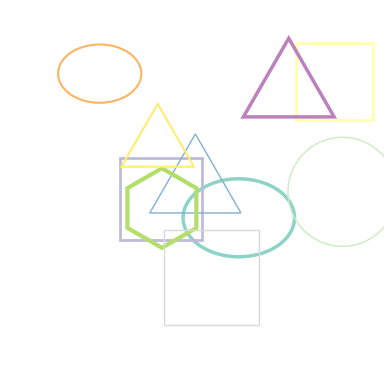[{"shape": "oval", "thickness": 2.5, "radius": 0.72, "center": [0.62, 0.434]}, {"shape": "square", "thickness": 2, "radius": 0.5, "center": [0.868, 0.789]}, {"shape": "square", "thickness": 2, "radius": 0.53, "center": [0.419, 0.483]}, {"shape": "triangle", "thickness": 1, "radius": 0.68, "center": [0.507, 0.515]}, {"shape": "oval", "thickness": 1.5, "radius": 0.54, "center": [0.259, 0.809]}, {"shape": "hexagon", "thickness": 3, "radius": 0.52, "center": [0.421, 0.46]}, {"shape": "square", "thickness": 1, "radius": 0.62, "center": [0.549, 0.278]}, {"shape": "triangle", "thickness": 2.5, "radius": 0.68, "center": [0.75, 0.764]}, {"shape": "circle", "thickness": 1, "radius": 0.71, "center": [0.89, 0.502]}, {"shape": "triangle", "thickness": 1.5, "radius": 0.54, "center": [0.41, 0.621]}]